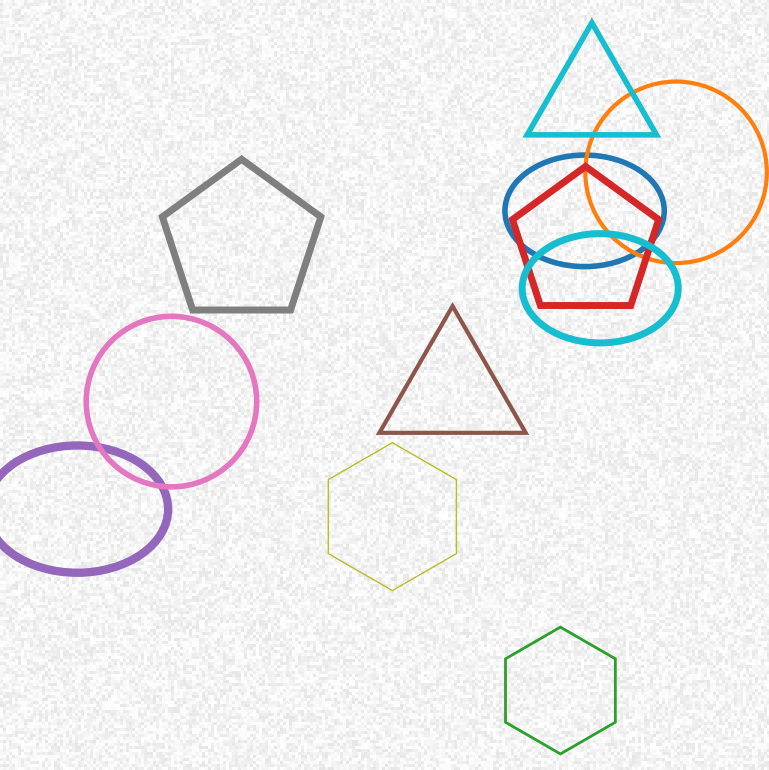[{"shape": "oval", "thickness": 2, "radius": 0.52, "center": [0.759, 0.726]}, {"shape": "circle", "thickness": 1.5, "radius": 0.59, "center": [0.878, 0.776]}, {"shape": "hexagon", "thickness": 1, "radius": 0.41, "center": [0.728, 0.103]}, {"shape": "pentagon", "thickness": 2.5, "radius": 0.5, "center": [0.76, 0.684]}, {"shape": "oval", "thickness": 3, "radius": 0.59, "center": [0.1, 0.339]}, {"shape": "triangle", "thickness": 1.5, "radius": 0.55, "center": [0.588, 0.493]}, {"shape": "circle", "thickness": 2, "radius": 0.55, "center": [0.223, 0.478]}, {"shape": "pentagon", "thickness": 2.5, "radius": 0.54, "center": [0.314, 0.685]}, {"shape": "hexagon", "thickness": 0.5, "radius": 0.48, "center": [0.51, 0.329]}, {"shape": "triangle", "thickness": 2, "radius": 0.48, "center": [0.769, 0.873]}, {"shape": "oval", "thickness": 2.5, "radius": 0.51, "center": [0.78, 0.626]}]